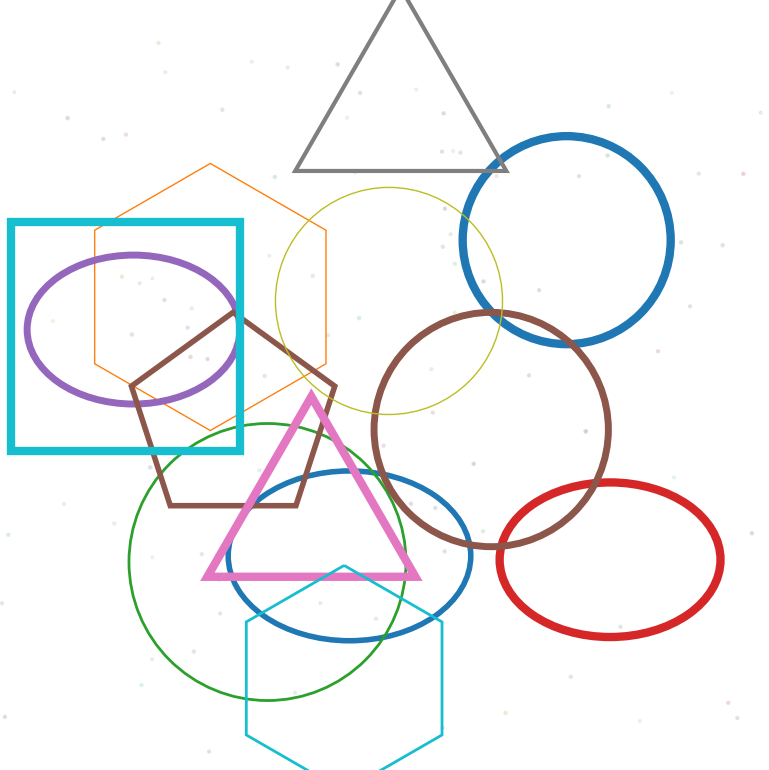[{"shape": "oval", "thickness": 2, "radius": 0.79, "center": [0.454, 0.278]}, {"shape": "circle", "thickness": 3, "radius": 0.68, "center": [0.736, 0.688]}, {"shape": "hexagon", "thickness": 0.5, "radius": 0.87, "center": [0.273, 0.614]}, {"shape": "circle", "thickness": 1, "radius": 0.9, "center": [0.347, 0.27]}, {"shape": "oval", "thickness": 3, "radius": 0.72, "center": [0.792, 0.273]}, {"shape": "oval", "thickness": 2.5, "radius": 0.69, "center": [0.173, 0.572]}, {"shape": "circle", "thickness": 2.5, "radius": 0.76, "center": [0.638, 0.442]}, {"shape": "pentagon", "thickness": 2, "radius": 0.69, "center": [0.303, 0.456]}, {"shape": "triangle", "thickness": 3, "radius": 0.78, "center": [0.404, 0.329]}, {"shape": "triangle", "thickness": 1.5, "radius": 0.79, "center": [0.52, 0.857]}, {"shape": "circle", "thickness": 0.5, "radius": 0.74, "center": [0.505, 0.609]}, {"shape": "hexagon", "thickness": 1, "radius": 0.73, "center": [0.447, 0.119]}, {"shape": "square", "thickness": 3, "radius": 0.74, "center": [0.163, 0.563]}]